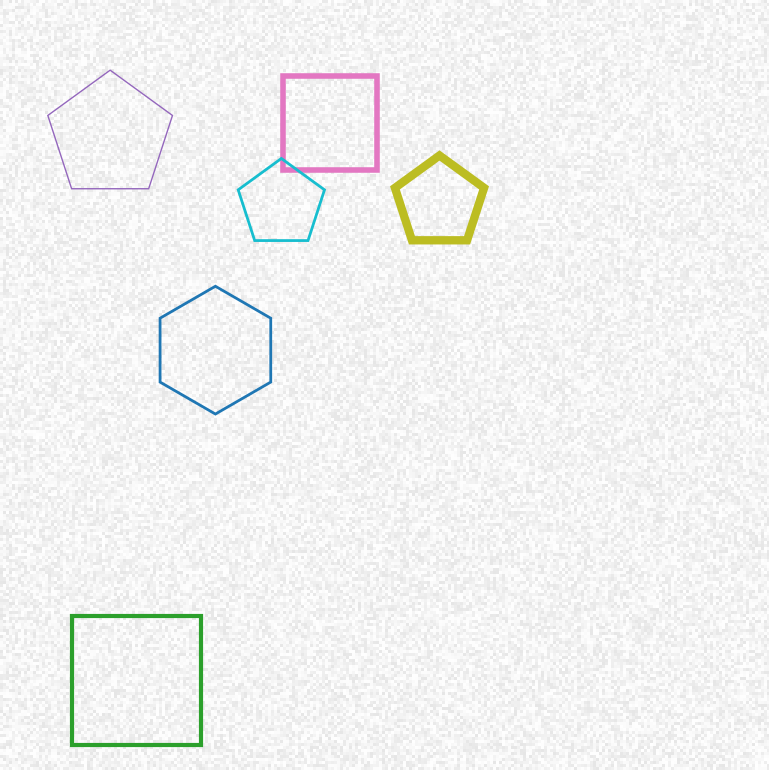[{"shape": "hexagon", "thickness": 1, "radius": 0.41, "center": [0.28, 0.545]}, {"shape": "square", "thickness": 1.5, "radius": 0.42, "center": [0.177, 0.116]}, {"shape": "pentagon", "thickness": 0.5, "radius": 0.43, "center": [0.143, 0.824]}, {"shape": "square", "thickness": 2, "radius": 0.31, "center": [0.429, 0.84]}, {"shape": "pentagon", "thickness": 3, "radius": 0.3, "center": [0.571, 0.737]}, {"shape": "pentagon", "thickness": 1, "radius": 0.29, "center": [0.365, 0.735]}]